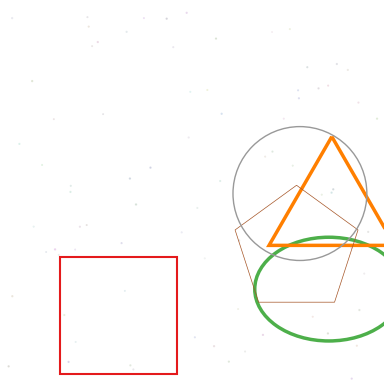[{"shape": "square", "thickness": 1.5, "radius": 0.76, "center": [0.308, 0.181]}, {"shape": "oval", "thickness": 2.5, "radius": 0.96, "center": [0.854, 0.249]}, {"shape": "triangle", "thickness": 2.5, "radius": 0.94, "center": [0.862, 0.457]}, {"shape": "pentagon", "thickness": 0.5, "radius": 0.84, "center": [0.77, 0.351]}, {"shape": "circle", "thickness": 1, "radius": 0.87, "center": [0.779, 0.497]}]